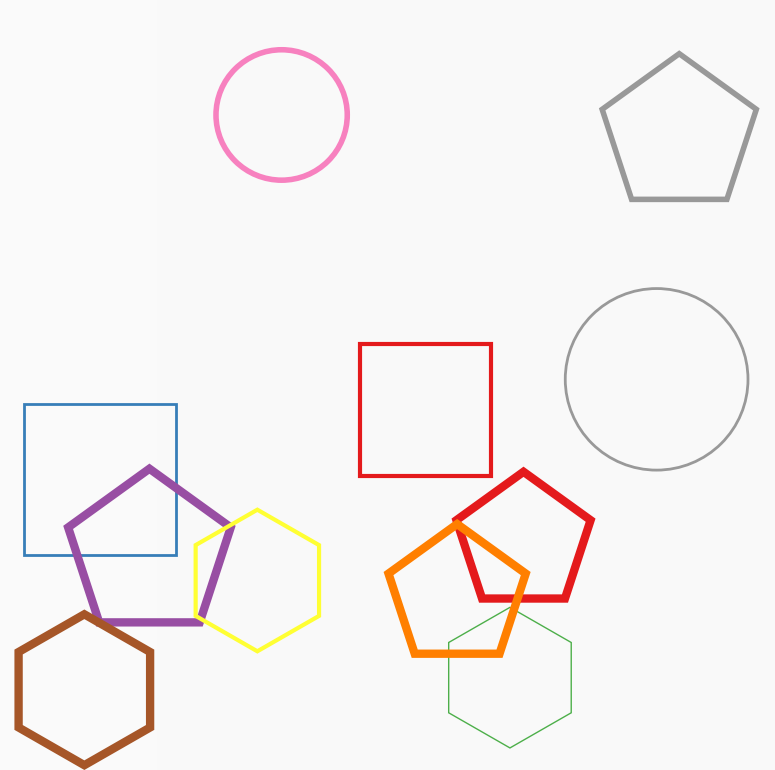[{"shape": "pentagon", "thickness": 3, "radius": 0.46, "center": [0.676, 0.296]}, {"shape": "square", "thickness": 1.5, "radius": 0.43, "center": [0.549, 0.468]}, {"shape": "square", "thickness": 1, "radius": 0.49, "center": [0.129, 0.377]}, {"shape": "hexagon", "thickness": 0.5, "radius": 0.46, "center": [0.658, 0.12]}, {"shape": "pentagon", "thickness": 3, "radius": 0.55, "center": [0.193, 0.281]}, {"shape": "pentagon", "thickness": 3, "radius": 0.47, "center": [0.59, 0.226]}, {"shape": "hexagon", "thickness": 1.5, "radius": 0.46, "center": [0.332, 0.246]}, {"shape": "hexagon", "thickness": 3, "radius": 0.49, "center": [0.109, 0.104]}, {"shape": "circle", "thickness": 2, "radius": 0.42, "center": [0.363, 0.851]}, {"shape": "pentagon", "thickness": 2, "radius": 0.52, "center": [0.876, 0.826]}, {"shape": "circle", "thickness": 1, "radius": 0.59, "center": [0.847, 0.507]}]